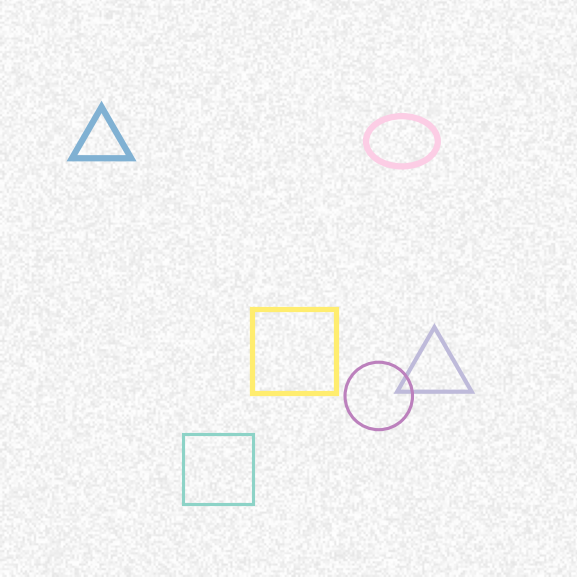[{"shape": "square", "thickness": 1.5, "radius": 0.3, "center": [0.378, 0.188]}, {"shape": "triangle", "thickness": 2, "radius": 0.37, "center": [0.752, 0.358]}, {"shape": "triangle", "thickness": 3, "radius": 0.3, "center": [0.176, 0.755]}, {"shape": "oval", "thickness": 3, "radius": 0.31, "center": [0.696, 0.755]}, {"shape": "circle", "thickness": 1.5, "radius": 0.29, "center": [0.656, 0.313]}, {"shape": "square", "thickness": 2.5, "radius": 0.36, "center": [0.508, 0.392]}]